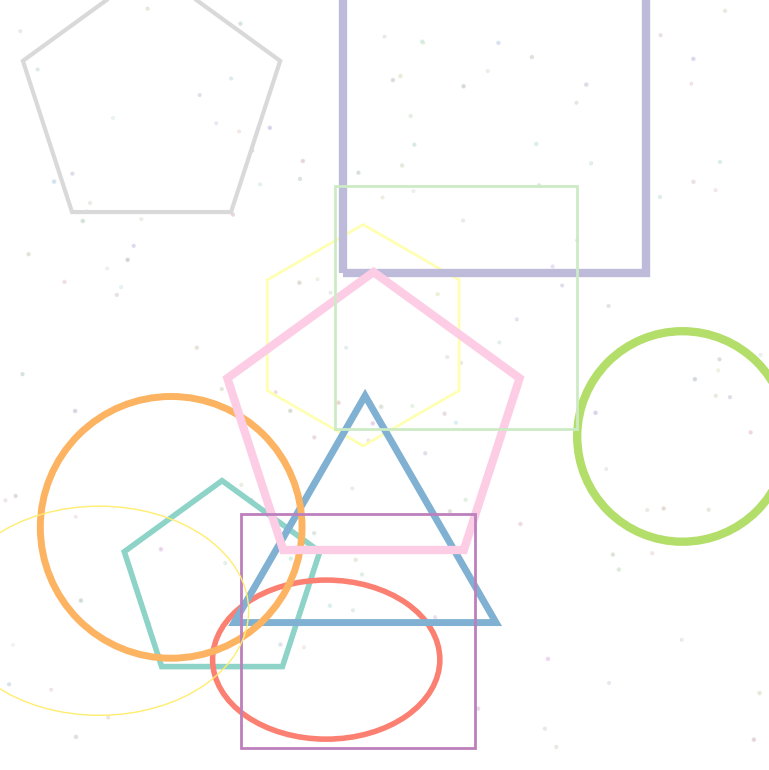[{"shape": "pentagon", "thickness": 2, "radius": 0.67, "center": [0.288, 0.242]}, {"shape": "hexagon", "thickness": 1, "radius": 0.72, "center": [0.472, 0.565]}, {"shape": "square", "thickness": 3, "radius": 0.98, "center": [0.642, 0.842]}, {"shape": "oval", "thickness": 2, "radius": 0.74, "center": [0.424, 0.143]}, {"shape": "triangle", "thickness": 2.5, "radius": 0.98, "center": [0.474, 0.29]}, {"shape": "circle", "thickness": 2.5, "radius": 0.85, "center": [0.222, 0.315]}, {"shape": "circle", "thickness": 3, "radius": 0.68, "center": [0.886, 0.433]}, {"shape": "pentagon", "thickness": 3, "radius": 1.0, "center": [0.485, 0.447]}, {"shape": "pentagon", "thickness": 1.5, "radius": 0.88, "center": [0.197, 0.867]}, {"shape": "square", "thickness": 1, "radius": 0.76, "center": [0.465, 0.18]}, {"shape": "square", "thickness": 1, "radius": 0.79, "center": [0.592, 0.601]}, {"shape": "oval", "thickness": 0.5, "radius": 0.97, "center": [0.129, 0.207]}]